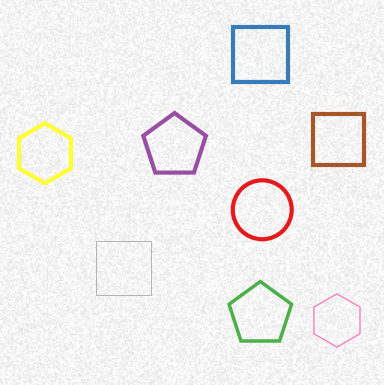[{"shape": "circle", "thickness": 3, "radius": 0.38, "center": [0.681, 0.455]}, {"shape": "square", "thickness": 3, "radius": 0.36, "center": [0.677, 0.859]}, {"shape": "pentagon", "thickness": 2.5, "radius": 0.43, "center": [0.676, 0.183]}, {"shape": "pentagon", "thickness": 3, "radius": 0.43, "center": [0.454, 0.621]}, {"shape": "hexagon", "thickness": 3, "radius": 0.39, "center": [0.117, 0.602]}, {"shape": "square", "thickness": 3, "radius": 0.33, "center": [0.88, 0.638]}, {"shape": "hexagon", "thickness": 1, "radius": 0.35, "center": [0.875, 0.168]}, {"shape": "square", "thickness": 0.5, "radius": 0.36, "center": [0.321, 0.304]}]